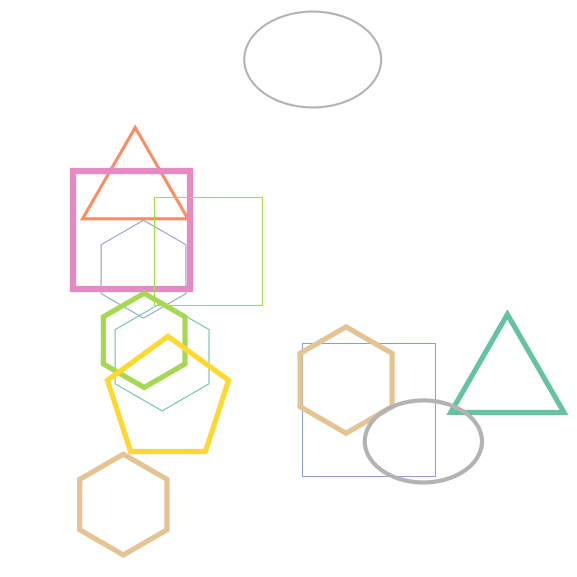[{"shape": "triangle", "thickness": 2.5, "radius": 0.57, "center": [0.879, 0.342]}, {"shape": "hexagon", "thickness": 0.5, "radius": 0.47, "center": [0.281, 0.381]}, {"shape": "triangle", "thickness": 1.5, "radius": 0.53, "center": [0.234, 0.673]}, {"shape": "square", "thickness": 0.5, "radius": 0.58, "center": [0.638, 0.29]}, {"shape": "hexagon", "thickness": 0.5, "radius": 0.42, "center": [0.249, 0.533]}, {"shape": "square", "thickness": 3, "radius": 0.51, "center": [0.228, 0.601]}, {"shape": "hexagon", "thickness": 2.5, "radius": 0.41, "center": [0.25, 0.41]}, {"shape": "square", "thickness": 0.5, "radius": 0.47, "center": [0.36, 0.564]}, {"shape": "pentagon", "thickness": 2.5, "radius": 0.55, "center": [0.291, 0.307]}, {"shape": "hexagon", "thickness": 2.5, "radius": 0.46, "center": [0.599, 0.341]}, {"shape": "hexagon", "thickness": 2.5, "radius": 0.44, "center": [0.214, 0.125]}, {"shape": "oval", "thickness": 1, "radius": 0.59, "center": [0.541, 0.896]}, {"shape": "oval", "thickness": 2, "radius": 0.51, "center": [0.733, 0.235]}]